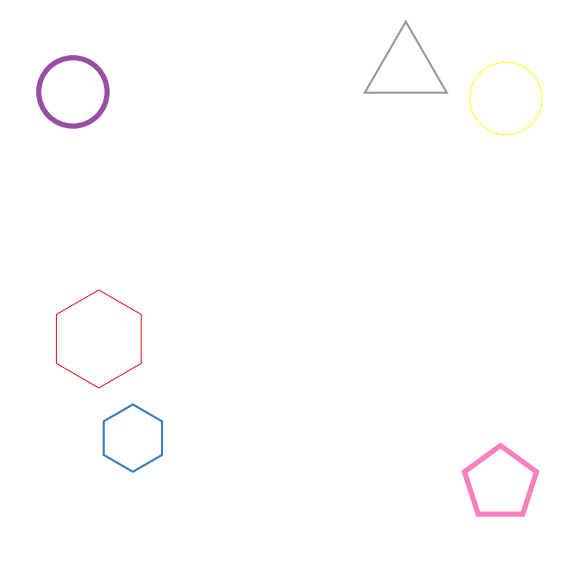[{"shape": "hexagon", "thickness": 0.5, "radius": 0.42, "center": [0.171, 0.412]}, {"shape": "hexagon", "thickness": 1, "radius": 0.29, "center": [0.23, 0.24]}, {"shape": "circle", "thickness": 2.5, "radius": 0.3, "center": [0.126, 0.84]}, {"shape": "circle", "thickness": 0.5, "radius": 0.31, "center": [0.876, 0.829]}, {"shape": "pentagon", "thickness": 2.5, "radius": 0.33, "center": [0.867, 0.162]}, {"shape": "triangle", "thickness": 1, "radius": 0.41, "center": [0.703, 0.88]}]